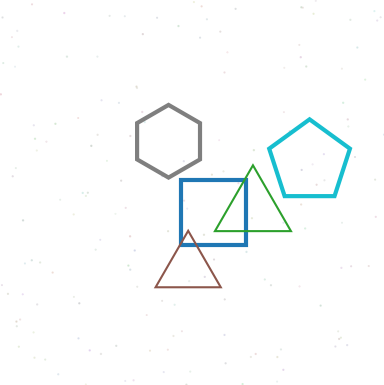[{"shape": "square", "thickness": 3, "radius": 0.42, "center": [0.554, 0.448]}, {"shape": "triangle", "thickness": 1.5, "radius": 0.57, "center": [0.657, 0.457]}, {"shape": "triangle", "thickness": 1.5, "radius": 0.49, "center": [0.489, 0.303]}, {"shape": "hexagon", "thickness": 3, "radius": 0.47, "center": [0.438, 0.633]}, {"shape": "pentagon", "thickness": 3, "radius": 0.55, "center": [0.804, 0.58]}]